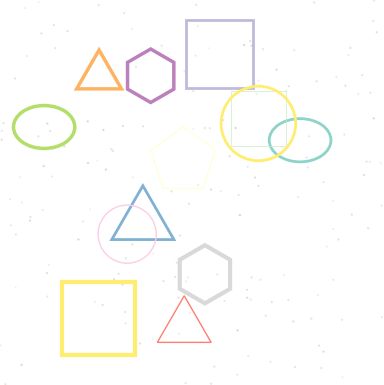[{"shape": "oval", "thickness": 2, "radius": 0.4, "center": [0.779, 0.636]}, {"shape": "pentagon", "thickness": 0.5, "radius": 0.44, "center": [0.476, 0.583]}, {"shape": "square", "thickness": 2, "radius": 0.44, "center": [0.57, 0.86]}, {"shape": "triangle", "thickness": 1, "radius": 0.4, "center": [0.479, 0.151]}, {"shape": "triangle", "thickness": 2, "radius": 0.47, "center": [0.371, 0.424]}, {"shape": "triangle", "thickness": 2.5, "radius": 0.34, "center": [0.257, 0.803]}, {"shape": "oval", "thickness": 2.5, "radius": 0.4, "center": [0.115, 0.67]}, {"shape": "circle", "thickness": 1, "radius": 0.38, "center": [0.33, 0.392]}, {"shape": "hexagon", "thickness": 3, "radius": 0.38, "center": [0.532, 0.288]}, {"shape": "hexagon", "thickness": 2.5, "radius": 0.35, "center": [0.391, 0.803]}, {"shape": "square", "thickness": 0.5, "radius": 0.36, "center": [0.671, 0.692]}, {"shape": "square", "thickness": 3, "radius": 0.47, "center": [0.256, 0.172]}, {"shape": "circle", "thickness": 2, "radius": 0.48, "center": [0.671, 0.679]}]